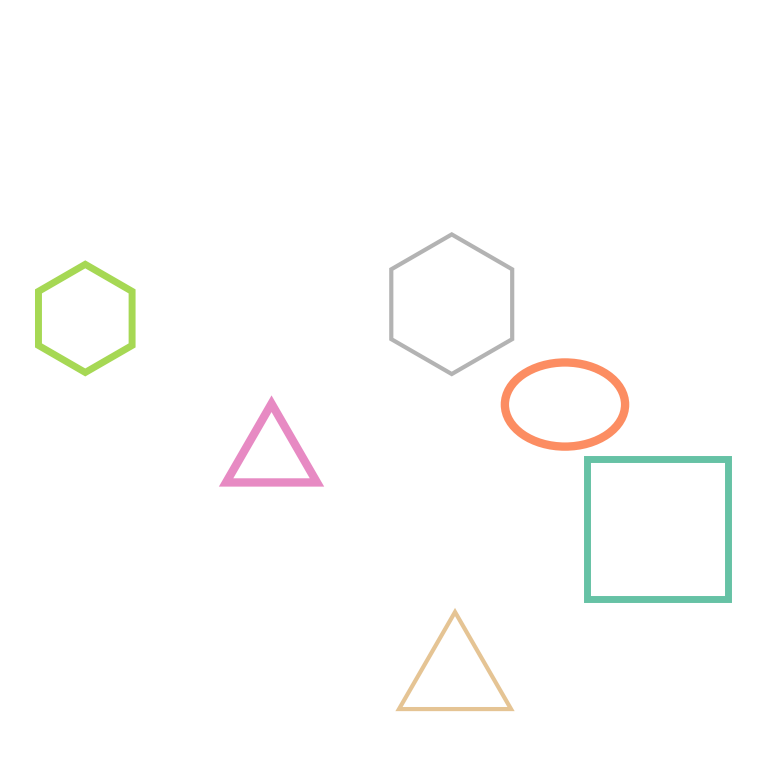[{"shape": "square", "thickness": 2.5, "radius": 0.46, "center": [0.854, 0.313]}, {"shape": "oval", "thickness": 3, "radius": 0.39, "center": [0.734, 0.475]}, {"shape": "triangle", "thickness": 3, "radius": 0.34, "center": [0.353, 0.408]}, {"shape": "hexagon", "thickness": 2.5, "radius": 0.35, "center": [0.111, 0.586]}, {"shape": "triangle", "thickness": 1.5, "radius": 0.42, "center": [0.591, 0.121]}, {"shape": "hexagon", "thickness": 1.5, "radius": 0.45, "center": [0.587, 0.605]}]